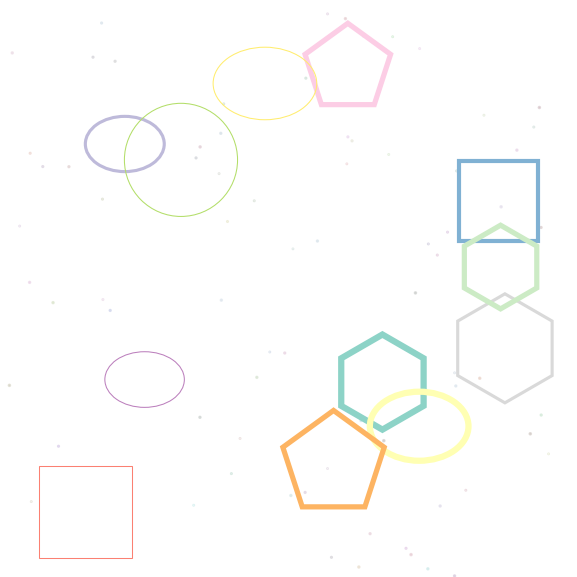[{"shape": "hexagon", "thickness": 3, "radius": 0.41, "center": [0.662, 0.338]}, {"shape": "oval", "thickness": 3, "radius": 0.43, "center": [0.726, 0.261]}, {"shape": "oval", "thickness": 1.5, "radius": 0.34, "center": [0.216, 0.75]}, {"shape": "square", "thickness": 0.5, "radius": 0.4, "center": [0.148, 0.113]}, {"shape": "square", "thickness": 2, "radius": 0.34, "center": [0.863, 0.651]}, {"shape": "pentagon", "thickness": 2.5, "radius": 0.46, "center": [0.578, 0.196]}, {"shape": "circle", "thickness": 0.5, "radius": 0.49, "center": [0.313, 0.722]}, {"shape": "pentagon", "thickness": 2.5, "radius": 0.39, "center": [0.602, 0.881]}, {"shape": "hexagon", "thickness": 1.5, "radius": 0.47, "center": [0.874, 0.396]}, {"shape": "oval", "thickness": 0.5, "radius": 0.34, "center": [0.25, 0.342]}, {"shape": "hexagon", "thickness": 2.5, "radius": 0.36, "center": [0.867, 0.537]}, {"shape": "oval", "thickness": 0.5, "radius": 0.45, "center": [0.459, 0.855]}]